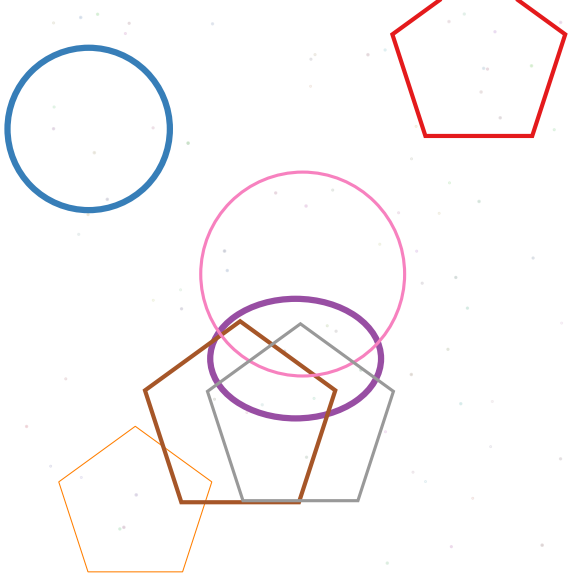[{"shape": "pentagon", "thickness": 2, "radius": 0.79, "center": [0.829, 0.891]}, {"shape": "circle", "thickness": 3, "radius": 0.7, "center": [0.154, 0.776]}, {"shape": "oval", "thickness": 3, "radius": 0.74, "center": [0.512, 0.378]}, {"shape": "pentagon", "thickness": 0.5, "radius": 0.7, "center": [0.234, 0.122]}, {"shape": "pentagon", "thickness": 2, "radius": 0.87, "center": [0.416, 0.27]}, {"shape": "circle", "thickness": 1.5, "radius": 0.88, "center": [0.524, 0.525]}, {"shape": "pentagon", "thickness": 1.5, "radius": 0.85, "center": [0.52, 0.269]}]